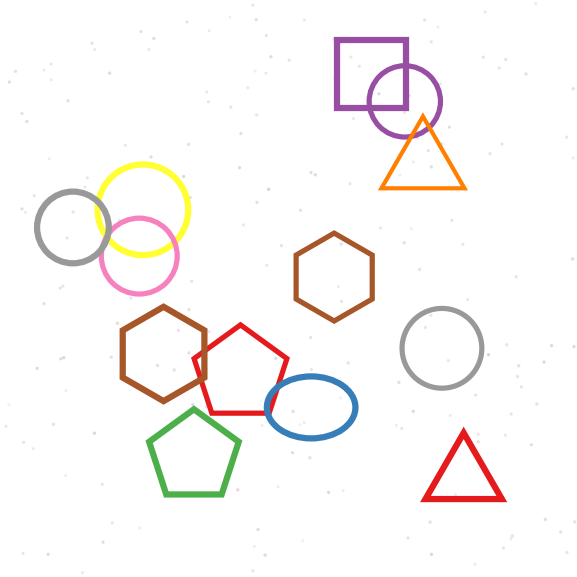[{"shape": "triangle", "thickness": 3, "radius": 0.38, "center": [0.803, 0.173]}, {"shape": "pentagon", "thickness": 2.5, "radius": 0.42, "center": [0.416, 0.352]}, {"shape": "oval", "thickness": 3, "radius": 0.38, "center": [0.539, 0.294]}, {"shape": "pentagon", "thickness": 3, "radius": 0.41, "center": [0.336, 0.209]}, {"shape": "circle", "thickness": 2.5, "radius": 0.31, "center": [0.701, 0.824]}, {"shape": "square", "thickness": 3, "radius": 0.3, "center": [0.643, 0.871]}, {"shape": "triangle", "thickness": 2, "radius": 0.41, "center": [0.732, 0.715]}, {"shape": "circle", "thickness": 3, "radius": 0.39, "center": [0.247, 0.636]}, {"shape": "hexagon", "thickness": 3, "radius": 0.41, "center": [0.283, 0.386]}, {"shape": "hexagon", "thickness": 2.5, "radius": 0.38, "center": [0.579, 0.519]}, {"shape": "circle", "thickness": 2.5, "radius": 0.33, "center": [0.241, 0.556]}, {"shape": "circle", "thickness": 3, "radius": 0.31, "center": [0.126, 0.605]}, {"shape": "circle", "thickness": 2.5, "radius": 0.35, "center": [0.765, 0.396]}]